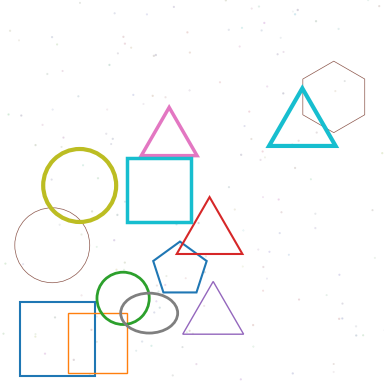[{"shape": "square", "thickness": 1.5, "radius": 0.48, "center": [0.149, 0.119]}, {"shape": "pentagon", "thickness": 1.5, "radius": 0.37, "center": [0.467, 0.299]}, {"shape": "square", "thickness": 1, "radius": 0.39, "center": [0.253, 0.109]}, {"shape": "circle", "thickness": 2, "radius": 0.34, "center": [0.32, 0.225]}, {"shape": "triangle", "thickness": 1.5, "radius": 0.49, "center": [0.544, 0.39]}, {"shape": "triangle", "thickness": 1, "radius": 0.46, "center": [0.554, 0.178]}, {"shape": "hexagon", "thickness": 0.5, "radius": 0.46, "center": [0.867, 0.748]}, {"shape": "circle", "thickness": 0.5, "radius": 0.49, "center": [0.136, 0.363]}, {"shape": "triangle", "thickness": 2.5, "radius": 0.42, "center": [0.439, 0.638]}, {"shape": "oval", "thickness": 2, "radius": 0.37, "center": [0.387, 0.187]}, {"shape": "circle", "thickness": 3, "radius": 0.47, "center": [0.207, 0.518]}, {"shape": "square", "thickness": 2.5, "radius": 0.42, "center": [0.414, 0.505]}, {"shape": "triangle", "thickness": 3, "radius": 0.5, "center": [0.785, 0.671]}]